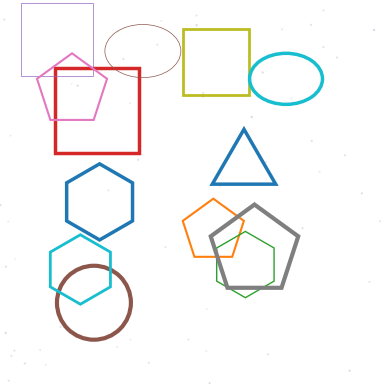[{"shape": "triangle", "thickness": 2.5, "radius": 0.48, "center": [0.634, 0.569]}, {"shape": "hexagon", "thickness": 2.5, "radius": 0.49, "center": [0.259, 0.476]}, {"shape": "pentagon", "thickness": 1.5, "radius": 0.42, "center": [0.554, 0.4]}, {"shape": "hexagon", "thickness": 1, "radius": 0.43, "center": [0.637, 0.313]}, {"shape": "square", "thickness": 2.5, "radius": 0.55, "center": [0.252, 0.713]}, {"shape": "square", "thickness": 0.5, "radius": 0.47, "center": [0.148, 0.897]}, {"shape": "circle", "thickness": 3, "radius": 0.48, "center": [0.244, 0.214]}, {"shape": "oval", "thickness": 0.5, "radius": 0.49, "center": [0.371, 0.867]}, {"shape": "pentagon", "thickness": 1.5, "radius": 0.48, "center": [0.187, 0.766]}, {"shape": "pentagon", "thickness": 3, "radius": 0.6, "center": [0.661, 0.349]}, {"shape": "square", "thickness": 2, "radius": 0.43, "center": [0.562, 0.838]}, {"shape": "oval", "thickness": 2.5, "radius": 0.47, "center": [0.743, 0.795]}, {"shape": "hexagon", "thickness": 2, "radius": 0.45, "center": [0.209, 0.3]}]